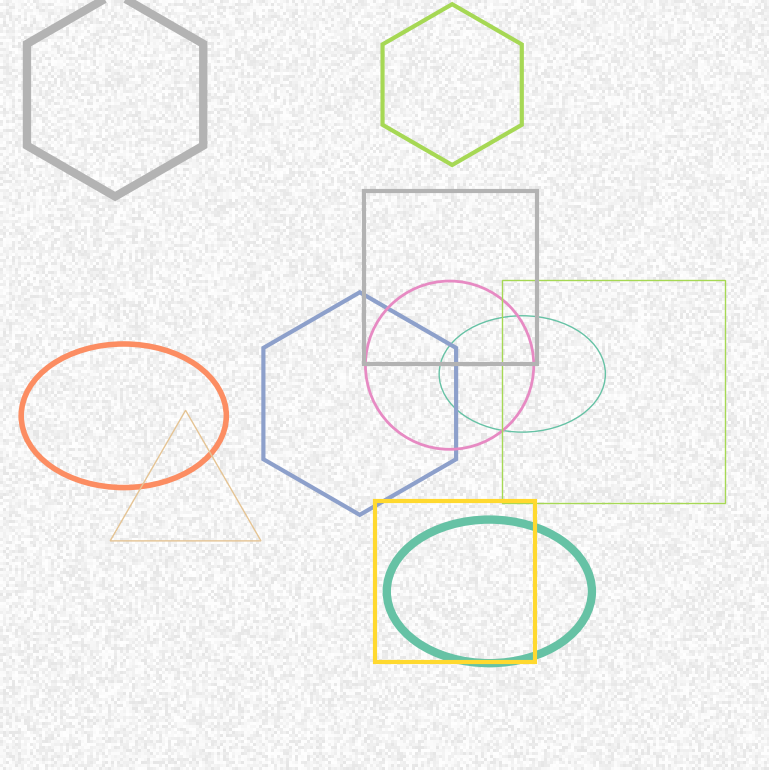[{"shape": "oval", "thickness": 3, "radius": 0.67, "center": [0.636, 0.232]}, {"shape": "oval", "thickness": 0.5, "radius": 0.54, "center": [0.678, 0.514]}, {"shape": "oval", "thickness": 2, "radius": 0.67, "center": [0.161, 0.46]}, {"shape": "hexagon", "thickness": 1.5, "radius": 0.72, "center": [0.467, 0.476]}, {"shape": "circle", "thickness": 1, "radius": 0.55, "center": [0.584, 0.526]}, {"shape": "hexagon", "thickness": 1.5, "radius": 0.52, "center": [0.587, 0.89]}, {"shape": "square", "thickness": 0.5, "radius": 0.73, "center": [0.797, 0.491]}, {"shape": "square", "thickness": 1.5, "radius": 0.52, "center": [0.591, 0.245]}, {"shape": "triangle", "thickness": 0.5, "radius": 0.57, "center": [0.241, 0.354]}, {"shape": "square", "thickness": 1.5, "radius": 0.56, "center": [0.585, 0.64]}, {"shape": "hexagon", "thickness": 3, "radius": 0.66, "center": [0.149, 0.877]}]